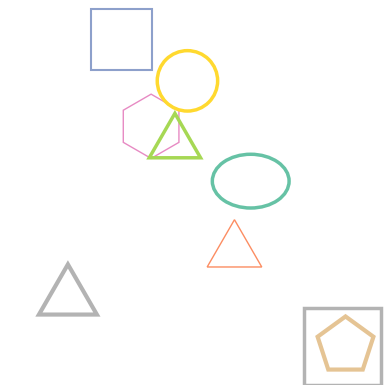[{"shape": "oval", "thickness": 2.5, "radius": 0.5, "center": [0.651, 0.53]}, {"shape": "triangle", "thickness": 1, "radius": 0.41, "center": [0.609, 0.347]}, {"shape": "square", "thickness": 1.5, "radius": 0.39, "center": [0.315, 0.897]}, {"shape": "hexagon", "thickness": 1, "radius": 0.42, "center": [0.392, 0.672]}, {"shape": "triangle", "thickness": 2.5, "radius": 0.38, "center": [0.454, 0.629]}, {"shape": "circle", "thickness": 2.5, "radius": 0.39, "center": [0.487, 0.79]}, {"shape": "pentagon", "thickness": 3, "radius": 0.38, "center": [0.897, 0.102]}, {"shape": "triangle", "thickness": 3, "radius": 0.43, "center": [0.176, 0.226]}, {"shape": "square", "thickness": 2.5, "radius": 0.5, "center": [0.89, 0.101]}]